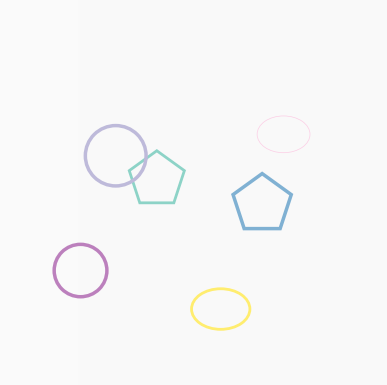[{"shape": "pentagon", "thickness": 2, "radius": 0.37, "center": [0.405, 0.534]}, {"shape": "circle", "thickness": 2.5, "radius": 0.39, "center": [0.299, 0.595]}, {"shape": "pentagon", "thickness": 2.5, "radius": 0.39, "center": [0.677, 0.47]}, {"shape": "oval", "thickness": 0.5, "radius": 0.34, "center": [0.732, 0.651]}, {"shape": "circle", "thickness": 2.5, "radius": 0.34, "center": [0.208, 0.297]}, {"shape": "oval", "thickness": 2, "radius": 0.38, "center": [0.57, 0.197]}]